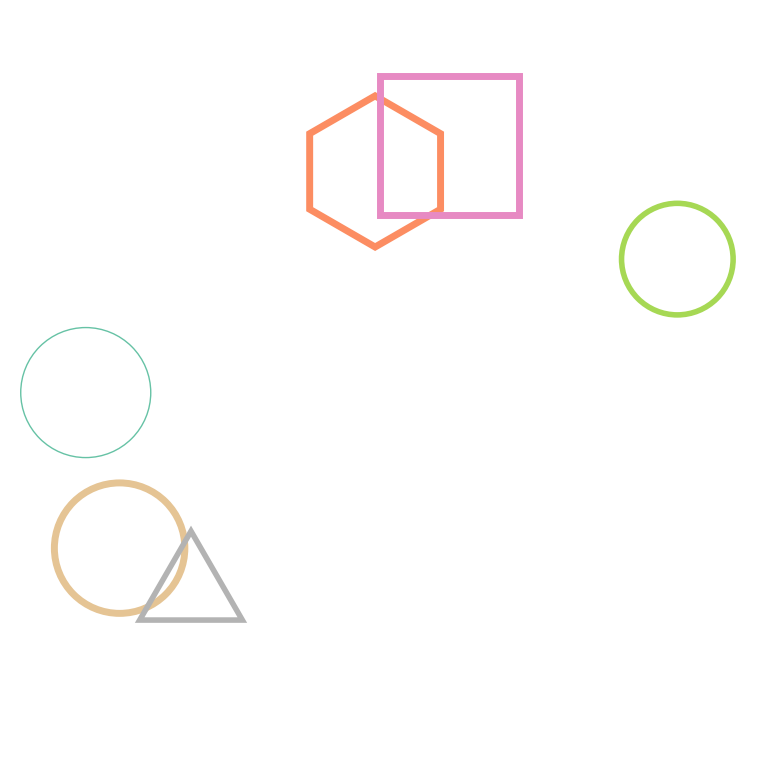[{"shape": "circle", "thickness": 0.5, "radius": 0.42, "center": [0.111, 0.49]}, {"shape": "hexagon", "thickness": 2.5, "radius": 0.49, "center": [0.487, 0.777]}, {"shape": "square", "thickness": 2.5, "radius": 0.45, "center": [0.584, 0.811]}, {"shape": "circle", "thickness": 2, "radius": 0.36, "center": [0.88, 0.663]}, {"shape": "circle", "thickness": 2.5, "radius": 0.42, "center": [0.155, 0.288]}, {"shape": "triangle", "thickness": 2, "radius": 0.38, "center": [0.248, 0.233]}]